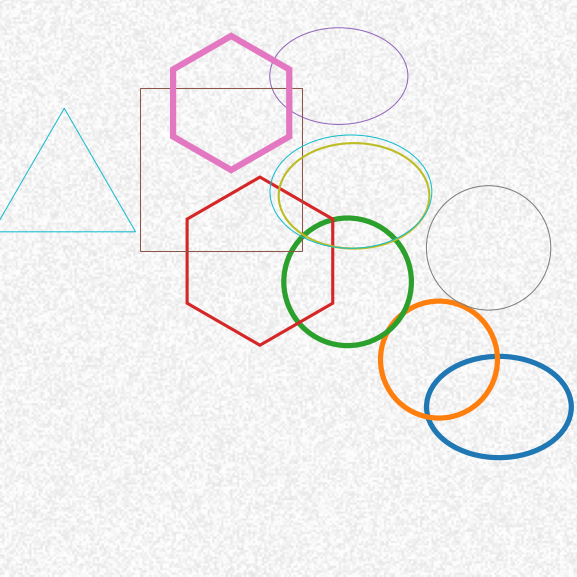[{"shape": "oval", "thickness": 2.5, "radius": 0.63, "center": [0.864, 0.294]}, {"shape": "circle", "thickness": 2.5, "radius": 0.51, "center": [0.76, 0.376]}, {"shape": "circle", "thickness": 2.5, "radius": 0.55, "center": [0.602, 0.511]}, {"shape": "hexagon", "thickness": 1.5, "radius": 0.73, "center": [0.45, 0.547]}, {"shape": "oval", "thickness": 0.5, "radius": 0.6, "center": [0.587, 0.867]}, {"shape": "square", "thickness": 0.5, "radius": 0.7, "center": [0.382, 0.705]}, {"shape": "hexagon", "thickness": 3, "radius": 0.58, "center": [0.4, 0.821]}, {"shape": "circle", "thickness": 0.5, "radius": 0.54, "center": [0.846, 0.57]}, {"shape": "oval", "thickness": 1, "radius": 0.65, "center": [0.613, 0.66]}, {"shape": "triangle", "thickness": 0.5, "radius": 0.71, "center": [0.111, 0.669]}, {"shape": "oval", "thickness": 0.5, "radius": 0.7, "center": [0.608, 0.667]}]